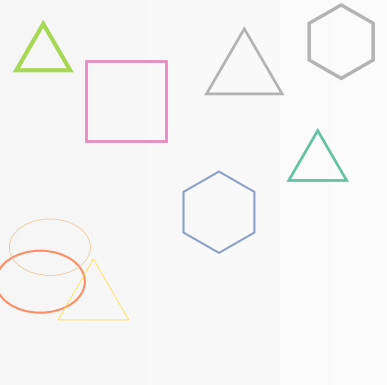[{"shape": "triangle", "thickness": 2, "radius": 0.43, "center": [0.82, 0.574]}, {"shape": "oval", "thickness": 1.5, "radius": 0.58, "center": [0.104, 0.268]}, {"shape": "hexagon", "thickness": 1.5, "radius": 0.53, "center": [0.565, 0.449]}, {"shape": "square", "thickness": 2, "radius": 0.52, "center": [0.326, 0.737]}, {"shape": "triangle", "thickness": 3, "radius": 0.4, "center": [0.112, 0.858]}, {"shape": "triangle", "thickness": 0.5, "radius": 0.53, "center": [0.241, 0.222]}, {"shape": "oval", "thickness": 0.5, "radius": 0.52, "center": [0.129, 0.358]}, {"shape": "triangle", "thickness": 2, "radius": 0.56, "center": [0.631, 0.812]}, {"shape": "hexagon", "thickness": 2.5, "radius": 0.48, "center": [0.881, 0.892]}]